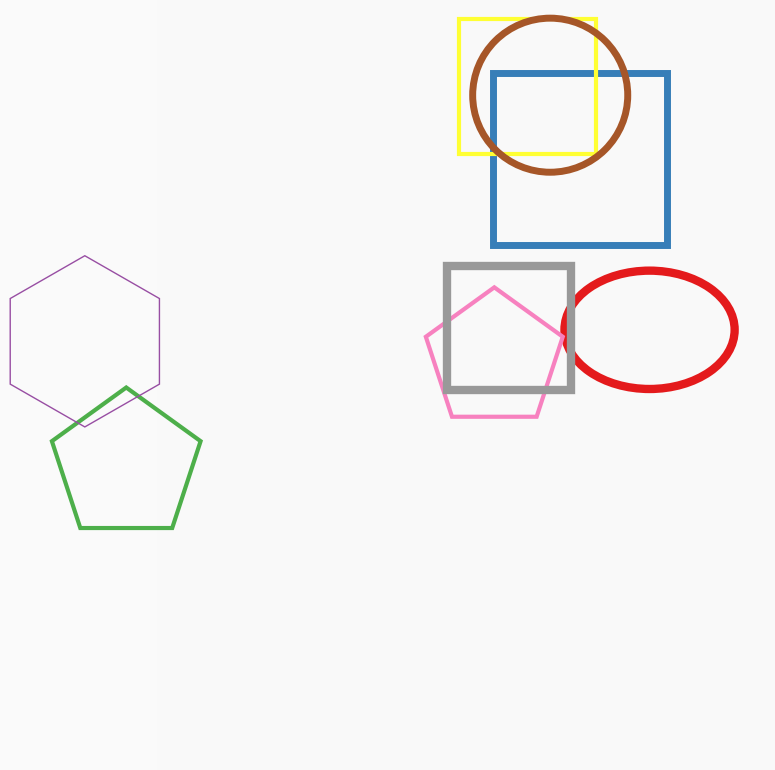[{"shape": "oval", "thickness": 3, "radius": 0.55, "center": [0.838, 0.572]}, {"shape": "square", "thickness": 2.5, "radius": 0.56, "center": [0.748, 0.794]}, {"shape": "pentagon", "thickness": 1.5, "radius": 0.5, "center": [0.163, 0.396]}, {"shape": "hexagon", "thickness": 0.5, "radius": 0.56, "center": [0.109, 0.557]}, {"shape": "square", "thickness": 1.5, "radius": 0.44, "center": [0.681, 0.888]}, {"shape": "circle", "thickness": 2.5, "radius": 0.5, "center": [0.71, 0.876]}, {"shape": "pentagon", "thickness": 1.5, "radius": 0.46, "center": [0.638, 0.534]}, {"shape": "square", "thickness": 3, "radius": 0.4, "center": [0.657, 0.574]}]